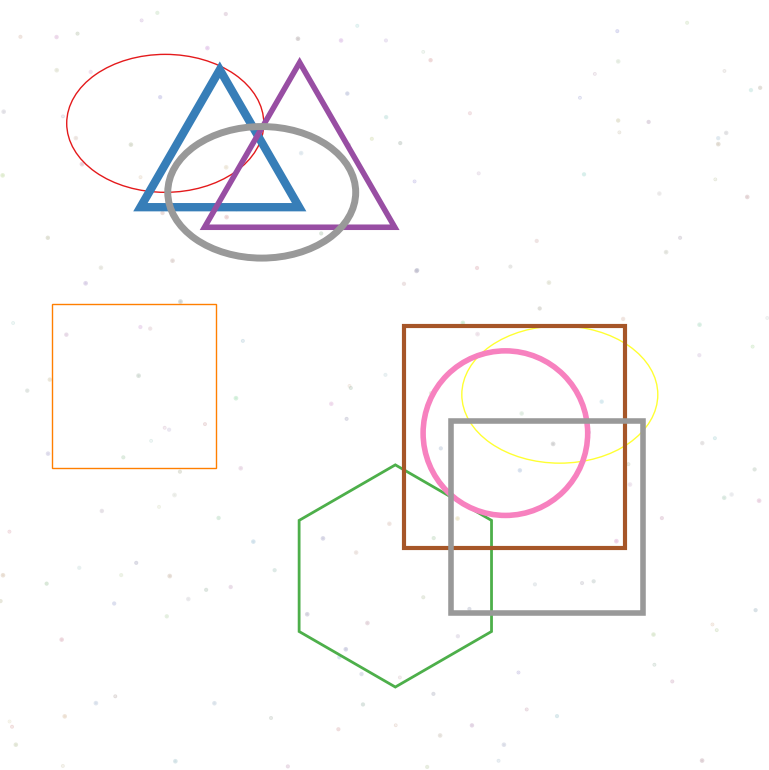[{"shape": "oval", "thickness": 0.5, "radius": 0.64, "center": [0.215, 0.84]}, {"shape": "triangle", "thickness": 3, "radius": 0.59, "center": [0.285, 0.79]}, {"shape": "hexagon", "thickness": 1, "radius": 0.72, "center": [0.513, 0.252]}, {"shape": "triangle", "thickness": 2, "radius": 0.71, "center": [0.389, 0.776]}, {"shape": "square", "thickness": 0.5, "radius": 0.53, "center": [0.174, 0.499]}, {"shape": "oval", "thickness": 0.5, "radius": 0.64, "center": [0.727, 0.488]}, {"shape": "square", "thickness": 1.5, "radius": 0.72, "center": [0.668, 0.432]}, {"shape": "circle", "thickness": 2, "radius": 0.53, "center": [0.656, 0.437]}, {"shape": "oval", "thickness": 2.5, "radius": 0.61, "center": [0.34, 0.75]}, {"shape": "square", "thickness": 2, "radius": 0.62, "center": [0.711, 0.329]}]